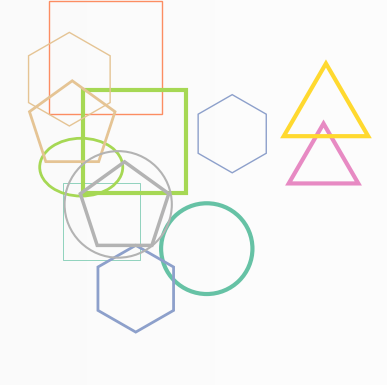[{"shape": "circle", "thickness": 3, "radius": 0.59, "center": [0.534, 0.354]}, {"shape": "square", "thickness": 0.5, "radius": 0.5, "center": [0.262, 0.425]}, {"shape": "square", "thickness": 1, "radius": 0.73, "center": [0.272, 0.851]}, {"shape": "hexagon", "thickness": 2, "radius": 0.56, "center": [0.35, 0.25]}, {"shape": "hexagon", "thickness": 1, "radius": 0.51, "center": [0.599, 0.653]}, {"shape": "triangle", "thickness": 3, "radius": 0.52, "center": [0.835, 0.575]}, {"shape": "square", "thickness": 3, "radius": 0.67, "center": [0.347, 0.632]}, {"shape": "oval", "thickness": 2, "radius": 0.54, "center": [0.21, 0.566]}, {"shape": "triangle", "thickness": 3, "radius": 0.63, "center": [0.841, 0.709]}, {"shape": "pentagon", "thickness": 2, "radius": 0.58, "center": [0.186, 0.674]}, {"shape": "hexagon", "thickness": 1, "radius": 0.61, "center": [0.179, 0.794]}, {"shape": "circle", "thickness": 1.5, "radius": 0.69, "center": [0.305, 0.469]}, {"shape": "pentagon", "thickness": 2.5, "radius": 0.6, "center": [0.321, 0.46]}]